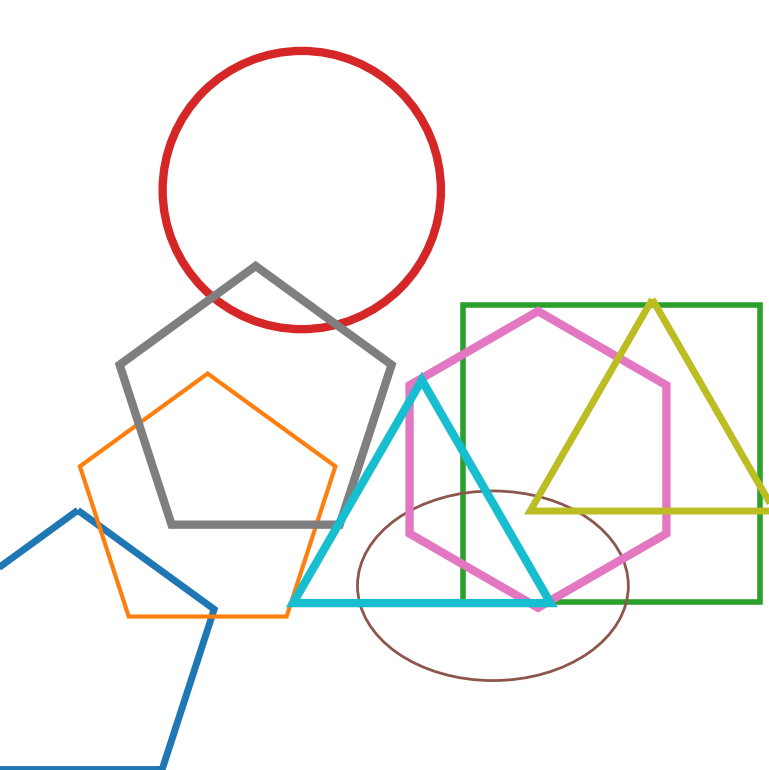[{"shape": "pentagon", "thickness": 2.5, "radius": 0.93, "center": [0.101, 0.151]}, {"shape": "pentagon", "thickness": 1.5, "radius": 0.87, "center": [0.27, 0.34]}, {"shape": "square", "thickness": 2, "radius": 0.97, "center": [0.794, 0.411]}, {"shape": "circle", "thickness": 3, "radius": 0.9, "center": [0.392, 0.753]}, {"shape": "oval", "thickness": 1, "radius": 0.88, "center": [0.64, 0.239]}, {"shape": "hexagon", "thickness": 3, "radius": 0.96, "center": [0.699, 0.403]}, {"shape": "pentagon", "thickness": 3, "radius": 0.93, "center": [0.332, 0.469]}, {"shape": "triangle", "thickness": 2.5, "radius": 0.92, "center": [0.847, 0.428]}, {"shape": "triangle", "thickness": 3, "radius": 0.97, "center": [0.548, 0.313]}]